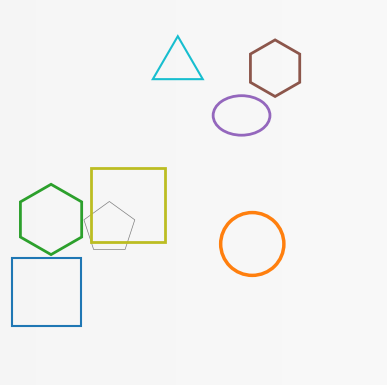[{"shape": "square", "thickness": 1.5, "radius": 0.44, "center": [0.119, 0.241]}, {"shape": "circle", "thickness": 2.5, "radius": 0.41, "center": [0.651, 0.366]}, {"shape": "hexagon", "thickness": 2, "radius": 0.46, "center": [0.132, 0.43]}, {"shape": "oval", "thickness": 2, "radius": 0.37, "center": [0.623, 0.7]}, {"shape": "hexagon", "thickness": 2, "radius": 0.37, "center": [0.71, 0.823]}, {"shape": "pentagon", "thickness": 0.5, "radius": 0.34, "center": [0.282, 0.408]}, {"shape": "square", "thickness": 2, "radius": 0.48, "center": [0.33, 0.468]}, {"shape": "triangle", "thickness": 1.5, "radius": 0.37, "center": [0.459, 0.832]}]